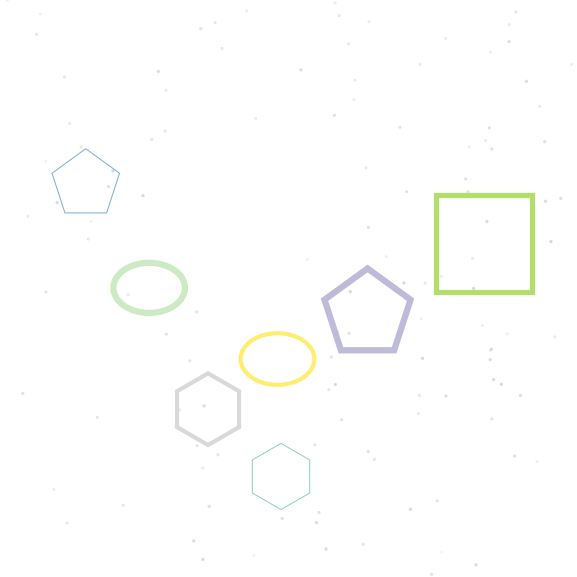[{"shape": "hexagon", "thickness": 0.5, "radius": 0.29, "center": [0.487, 0.174]}, {"shape": "pentagon", "thickness": 3, "radius": 0.39, "center": [0.636, 0.456]}, {"shape": "pentagon", "thickness": 0.5, "radius": 0.31, "center": [0.149, 0.68]}, {"shape": "square", "thickness": 2.5, "radius": 0.42, "center": [0.839, 0.578]}, {"shape": "hexagon", "thickness": 2, "radius": 0.31, "center": [0.36, 0.291]}, {"shape": "oval", "thickness": 3, "radius": 0.31, "center": [0.258, 0.501]}, {"shape": "oval", "thickness": 2, "radius": 0.32, "center": [0.48, 0.377]}]